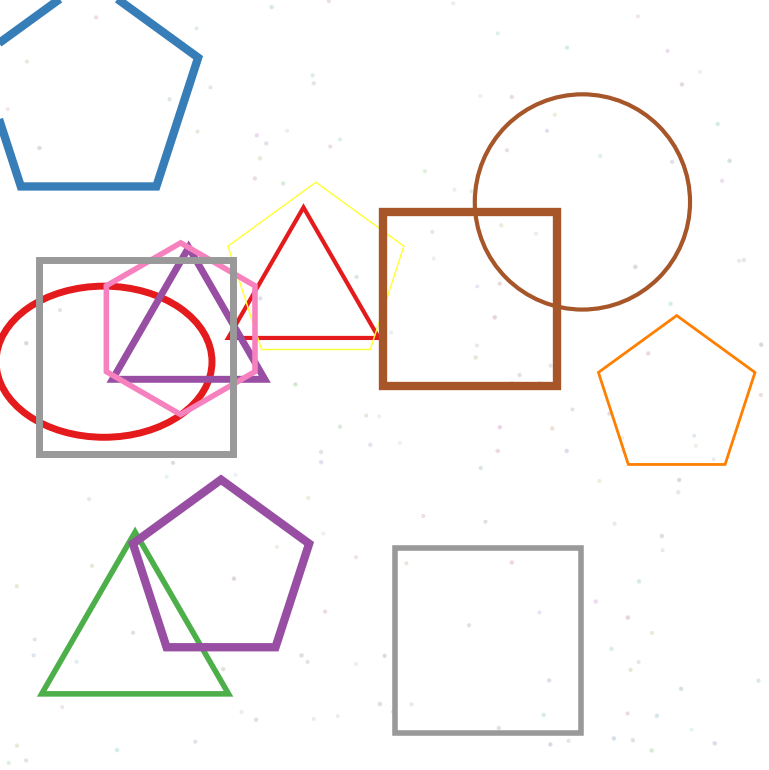[{"shape": "oval", "thickness": 2.5, "radius": 0.7, "center": [0.135, 0.53]}, {"shape": "triangle", "thickness": 1.5, "radius": 0.57, "center": [0.394, 0.618]}, {"shape": "pentagon", "thickness": 3, "radius": 0.75, "center": [0.115, 0.879]}, {"shape": "triangle", "thickness": 2, "radius": 0.7, "center": [0.175, 0.169]}, {"shape": "triangle", "thickness": 2.5, "radius": 0.57, "center": [0.245, 0.564]}, {"shape": "pentagon", "thickness": 3, "radius": 0.6, "center": [0.287, 0.257]}, {"shape": "pentagon", "thickness": 1, "radius": 0.53, "center": [0.879, 0.483]}, {"shape": "pentagon", "thickness": 0.5, "radius": 0.6, "center": [0.41, 0.643]}, {"shape": "square", "thickness": 3, "radius": 0.56, "center": [0.61, 0.611]}, {"shape": "circle", "thickness": 1.5, "radius": 0.7, "center": [0.756, 0.738]}, {"shape": "hexagon", "thickness": 2, "radius": 0.56, "center": [0.235, 0.573]}, {"shape": "square", "thickness": 2, "radius": 0.6, "center": [0.634, 0.169]}, {"shape": "square", "thickness": 2.5, "radius": 0.63, "center": [0.177, 0.537]}]